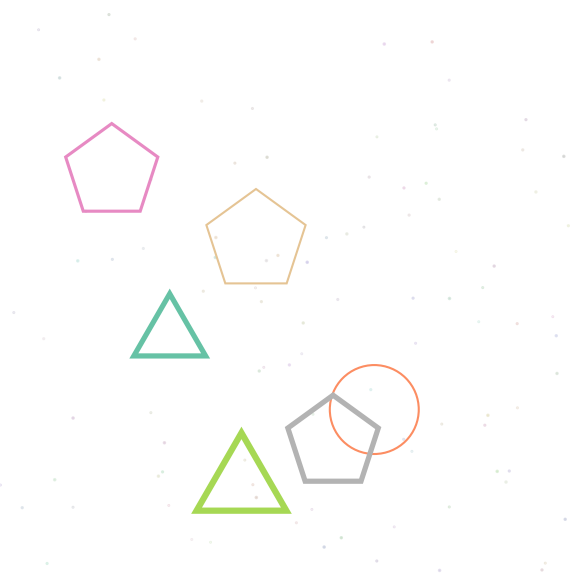[{"shape": "triangle", "thickness": 2.5, "radius": 0.36, "center": [0.294, 0.419]}, {"shape": "circle", "thickness": 1, "radius": 0.39, "center": [0.648, 0.29]}, {"shape": "pentagon", "thickness": 1.5, "radius": 0.42, "center": [0.193, 0.701]}, {"shape": "triangle", "thickness": 3, "radius": 0.45, "center": [0.418, 0.16]}, {"shape": "pentagon", "thickness": 1, "radius": 0.45, "center": [0.443, 0.582]}, {"shape": "pentagon", "thickness": 2.5, "radius": 0.41, "center": [0.577, 0.232]}]